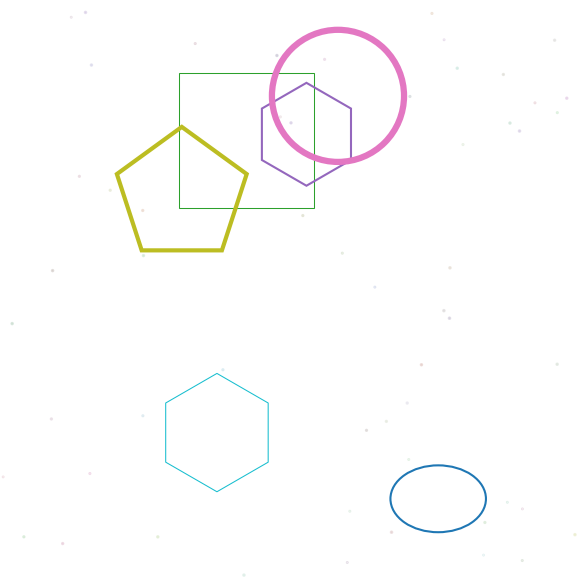[{"shape": "oval", "thickness": 1, "radius": 0.41, "center": [0.759, 0.135]}, {"shape": "square", "thickness": 0.5, "radius": 0.58, "center": [0.427, 0.755]}, {"shape": "hexagon", "thickness": 1, "radius": 0.45, "center": [0.531, 0.767]}, {"shape": "circle", "thickness": 3, "radius": 0.57, "center": [0.585, 0.833]}, {"shape": "pentagon", "thickness": 2, "radius": 0.59, "center": [0.315, 0.661]}, {"shape": "hexagon", "thickness": 0.5, "radius": 0.51, "center": [0.376, 0.25]}]